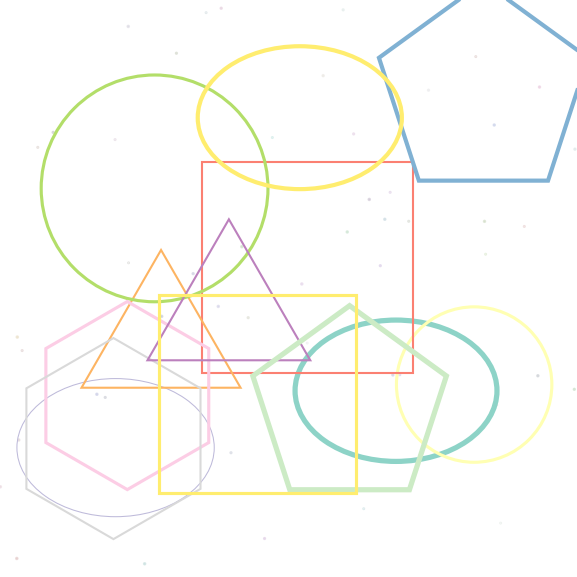[{"shape": "oval", "thickness": 2.5, "radius": 0.87, "center": [0.686, 0.323]}, {"shape": "circle", "thickness": 1.5, "radius": 0.67, "center": [0.821, 0.333]}, {"shape": "oval", "thickness": 0.5, "radius": 0.85, "center": [0.2, 0.224]}, {"shape": "square", "thickness": 1, "radius": 0.91, "center": [0.533, 0.536]}, {"shape": "pentagon", "thickness": 2, "radius": 0.95, "center": [0.837, 0.84]}, {"shape": "triangle", "thickness": 1, "radius": 0.8, "center": [0.279, 0.407]}, {"shape": "circle", "thickness": 1.5, "radius": 0.98, "center": [0.268, 0.673]}, {"shape": "hexagon", "thickness": 1.5, "radius": 0.81, "center": [0.22, 0.314]}, {"shape": "hexagon", "thickness": 1, "radius": 0.87, "center": [0.196, 0.24]}, {"shape": "triangle", "thickness": 1, "radius": 0.81, "center": [0.396, 0.457]}, {"shape": "pentagon", "thickness": 2.5, "radius": 0.88, "center": [0.605, 0.294]}, {"shape": "oval", "thickness": 2, "radius": 0.88, "center": [0.519, 0.795]}, {"shape": "square", "thickness": 1.5, "radius": 0.85, "center": [0.446, 0.317]}]